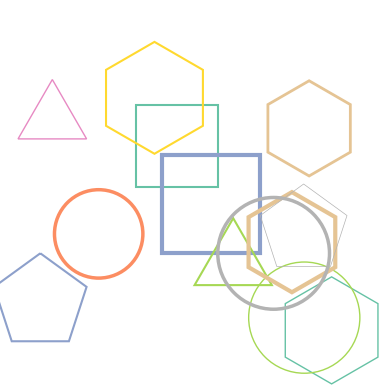[{"shape": "hexagon", "thickness": 1, "radius": 0.69, "center": [0.861, 0.142]}, {"shape": "square", "thickness": 1.5, "radius": 0.53, "center": [0.461, 0.621]}, {"shape": "circle", "thickness": 2.5, "radius": 0.57, "center": [0.256, 0.392]}, {"shape": "pentagon", "thickness": 1.5, "radius": 0.63, "center": [0.105, 0.216]}, {"shape": "square", "thickness": 3, "radius": 0.64, "center": [0.548, 0.47]}, {"shape": "triangle", "thickness": 1, "radius": 0.51, "center": [0.136, 0.691]}, {"shape": "triangle", "thickness": 1.5, "radius": 0.58, "center": [0.606, 0.317]}, {"shape": "circle", "thickness": 1, "radius": 0.72, "center": [0.79, 0.175]}, {"shape": "hexagon", "thickness": 1.5, "radius": 0.73, "center": [0.401, 0.746]}, {"shape": "hexagon", "thickness": 3, "radius": 0.65, "center": [0.758, 0.371]}, {"shape": "hexagon", "thickness": 2, "radius": 0.62, "center": [0.803, 0.667]}, {"shape": "circle", "thickness": 2.5, "radius": 0.73, "center": [0.711, 0.342]}, {"shape": "pentagon", "thickness": 0.5, "radius": 0.59, "center": [0.789, 0.404]}]